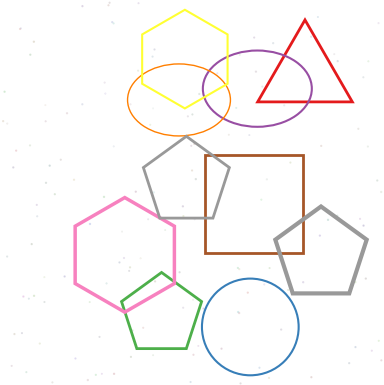[{"shape": "triangle", "thickness": 2, "radius": 0.71, "center": [0.792, 0.806]}, {"shape": "circle", "thickness": 1.5, "radius": 0.63, "center": [0.65, 0.151]}, {"shape": "pentagon", "thickness": 2, "radius": 0.55, "center": [0.42, 0.183]}, {"shape": "oval", "thickness": 1.5, "radius": 0.71, "center": [0.668, 0.77]}, {"shape": "oval", "thickness": 1, "radius": 0.67, "center": [0.465, 0.74]}, {"shape": "hexagon", "thickness": 1.5, "radius": 0.64, "center": [0.48, 0.847]}, {"shape": "square", "thickness": 2, "radius": 0.64, "center": [0.66, 0.471]}, {"shape": "hexagon", "thickness": 2.5, "radius": 0.74, "center": [0.324, 0.338]}, {"shape": "pentagon", "thickness": 3, "radius": 0.62, "center": [0.834, 0.339]}, {"shape": "pentagon", "thickness": 2, "radius": 0.59, "center": [0.484, 0.528]}]